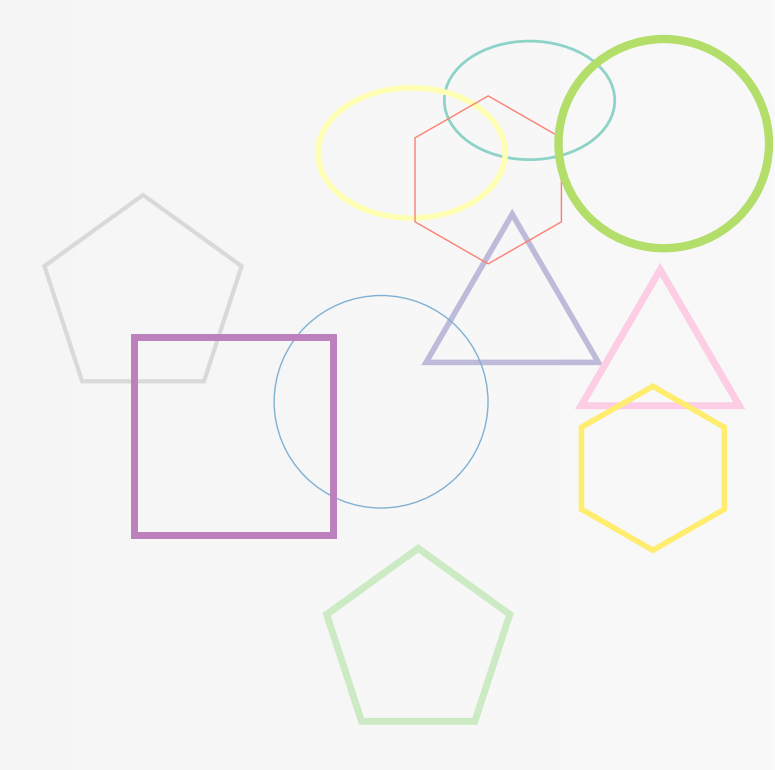[{"shape": "oval", "thickness": 1, "radius": 0.55, "center": [0.683, 0.87]}, {"shape": "oval", "thickness": 2, "radius": 0.6, "center": [0.531, 0.801]}, {"shape": "triangle", "thickness": 2, "radius": 0.64, "center": [0.661, 0.594]}, {"shape": "hexagon", "thickness": 0.5, "radius": 0.55, "center": [0.63, 0.766]}, {"shape": "circle", "thickness": 0.5, "radius": 0.69, "center": [0.492, 0.478]}, {"shape": "circle", "thickness": 3, "radius": 0.68, "center": [0.856, 0.813]}, {"shape": "triangle", "thickness": 2.5, "radius": 0.59, "center": [0.852, 0.532]}, {"shape": "pentagon", "thickness": 1.5, "radius": 0.67, "center": [0.185, 0.613]}, {"shape": "square", "thickness": 2.5, "radius": 0.64, "center": [0.302, 0.434]}, {"shape": "pentagon", "thickness": 2.5, "radius": 0.62, "center": [0.54, 0.164]}, {"shape": "hexagon", "thickness": 2, "radius": 0.53, "center": [0.842, 0.392]}]